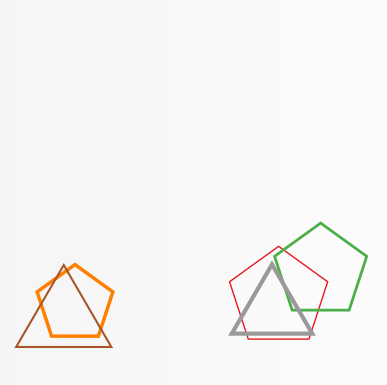[{"shape": "pentagon", "thickness": 1, "radius": 0.67, "center": [0.719, 0.227]}, {"shape": "pentagon", "thickness": 2, "radius": 0.63, "center": [0.828, 0.296]}, {"shape": "pentagon", "thickness": 2.5, "radius": 0.51, "center": [0.194, 0.21]}, {"shape": "triangle", "thickness": 1.5, "radius": 0.71, "center": [0.165, 0.17]}, {"shape": "triangle", "thickness": 3, "radius": 0.6, "center": [0.702, 0.193]}]